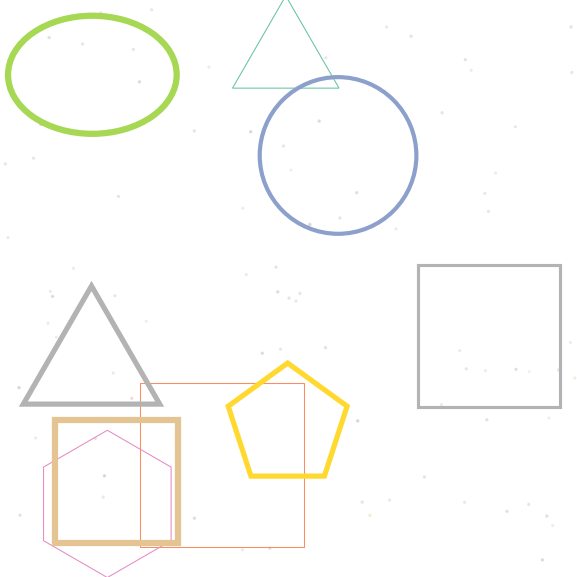[{"shape": "triangle", "thickness": 0.5, "radius": 0.53, "center": [0.495, 0.9]}, {"shape": "square", "thickness": 0.5, "radius": 0.71, "center": [0.384, 0.194]}, {"shape": "circle", "thickness": 2, "radius": 0.68, "center": [0.585, 0.73]}, {"shape": "hexagon", "thickness": 0.5, "radius": 0.64, "center": [0.186, 0.127]}, {"shape": "oval", "thickness": 3, "radius": 0.73, "center": [0.16, 0.87]}, {"shape": "pentagon", "thickness": 2.5, "radius": 0.54, "center": [0.498, 0.262]}, {"shape": "square", "thickness": 3, "radius": 0.53, "center": [0.202, 0.165]}, {"shape": "triangle", "thickness": 2.5, "radius": 0.68, "center": [0.158, 0.368]}, {"shape": "square", "thickness": 1.5, "radius": 0.61, "center": [0.846, 0.417]}]